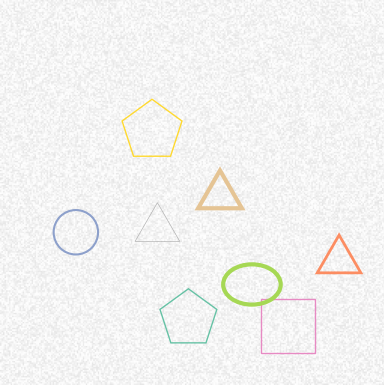[{"shape": "pentagon", "thickness": 1, "radius": 0.39, "center": [0.489, 0.172]}, {"shape": "triangle", "thickness": 2, "radius": 0.33, "center": [0.881, 0.324]}, {"shape": "circle", "thickness": 1.5, "radius": 0.29, "center": [0.197, 0.397]}, {"shape": "square", "thickness": 1, "radius": 0.35, "center": [0.748, 0.154]}, {"shape": "oval", "thickness": 3, "radius": 0.37, "center": [0.654, 0.261]}, {"shape": "pentagon", "thickness": 1, "radius": 0.41, "center": [0.395, 0.66]}, {"shape": "triangle", "thickness": 3, "radius": 0.33, "center": [0.571, 0.492]}, {"shape": "triangle", "thickness": 0.5, "radius": 0.34, "center": [0.409, 0.407]}]